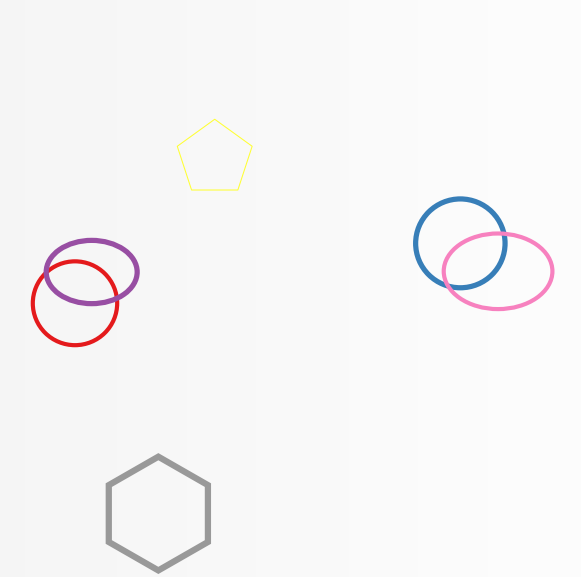[{"shape": "circle", "thickness": 2, "radius": 0.36, "center": [0.129, 0.474]}, {"shape": "circle", "thickness": 2.5, "radius": 0.38, "center": [0.792, 0.578]}, {"shape": "oval", "thickness": 2.5, "radius": 0.39, "center": [0.158, 0.528]}, {"shape": "pentagon", "thickness": 0.5, "radius": 0.34, "center": [0.369, 0.725]}, {"shape": "oval", "thickness": 2, "radius": 0.47, "center": [0.857, 0.529]}, {"shape": "hexagon", "thickness": 3, "radius": 0.49, "center": [0.272, 0.11]}]